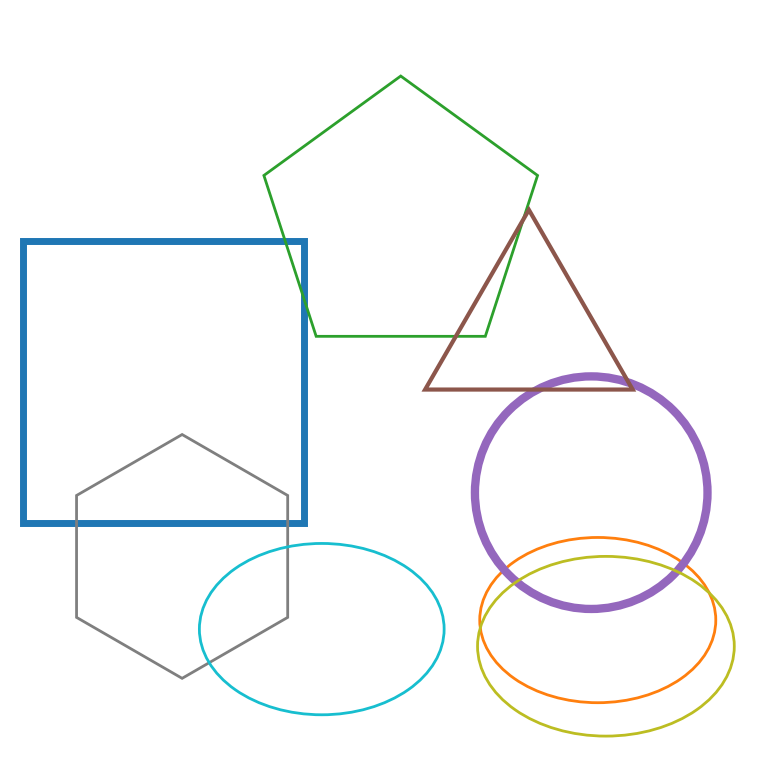[{"shape": "square", "thickness": 2.5, "radius": 0.91, "center": [0.212, 0.503]}, {"shape": "oval", "thickness": 1, "radius": 0.77, "center": [0.776, 0.195]}, {"shape": "pentagon", "thickness": 1, "radius": 0.93, "center": [0.52, 0.714]}, {"shape": "circle", "thickness": 3, "radius": 0.76, "center": [0.768, 0.36]}, {"shape": "triangle", "thickness": 1.5, "radius": 0.78, "center": [0.687, 0.572]}, {"shape": "hexagon", "thickness": 1, "radius": 0.79, "center": [0.237, 0.277]}, {"shape": "oval", "thickness": 1, "radius": 0.83, "center": [0.787, 0.161]}, {"shape": "oval", "thickness": 1, "radius": 0.79, "center": [0.418, 0.183]}]